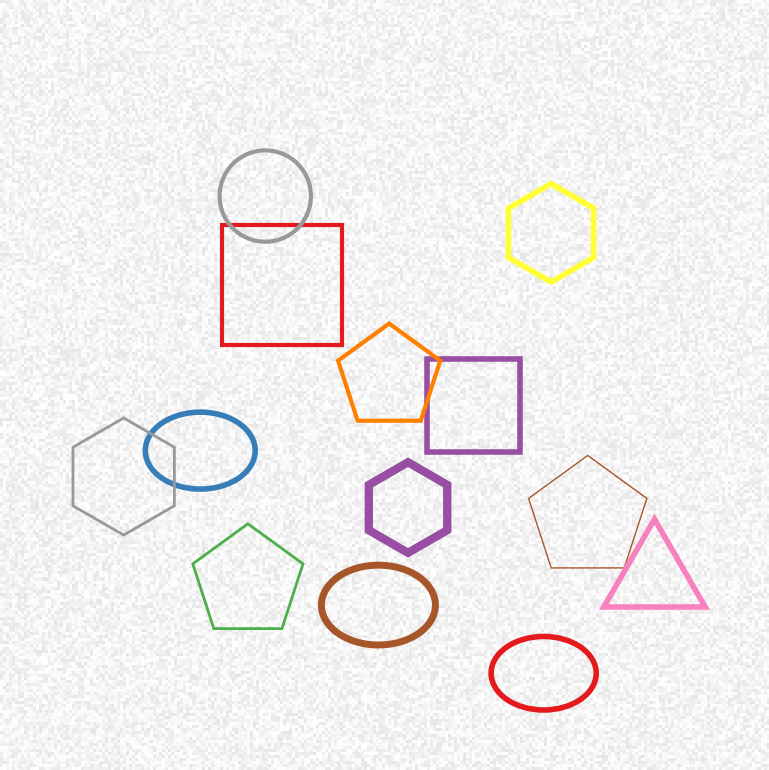[{"shape": "oval", "thickness": 2, "radius": 0.34, "center": [0.706, 0.126]}, {"shape": "square", "thickness": 1.5, "radius": 0.39, "center": [0.366, 0.629]}, {"shape": "oval", "thickness": 2, "radius": 0.36, "center": [0.26, 0.415]}, {"shape": "pentagon", "thickness": 1, "radius": 0.38, "center": [0.322, 0.244]}, {"shape": "square", "thickness": 2, "radius": 0.3, "center": [0.614, 0.473]}, {"shape": "hexagon", "thickness": 3, "radius": 0.29, "center": [0.53, 0.341]}, {"shape": "pentagon", "thickness": 1.5, "radius": 0.35, "center": [0.505, 0.51]}, {"shape": "hexagon", "thickness": 2, "radius": 0.32, "center": [0.716, 0.698]}, {"shape": "pentagon", "thickness": 0.5, "radius": 0.4, "center": [0.763, 0.328]}, {"shape": "oval", "thickness": 2.5, "radius": 0.37, "center": [0.491, 0.214]}, {"shape": "triangle", "thickness": 2, "radius": 0.38, "center": [0.85, 0.25]}, {"shape": "hexagon", "thickness": 1, "radius": 0.38, "center": [0.161, 0.381]}, {"shape": "circle", "thickness": 1.5, "radius": 0.3, "center": [0.344, 0.745]}]